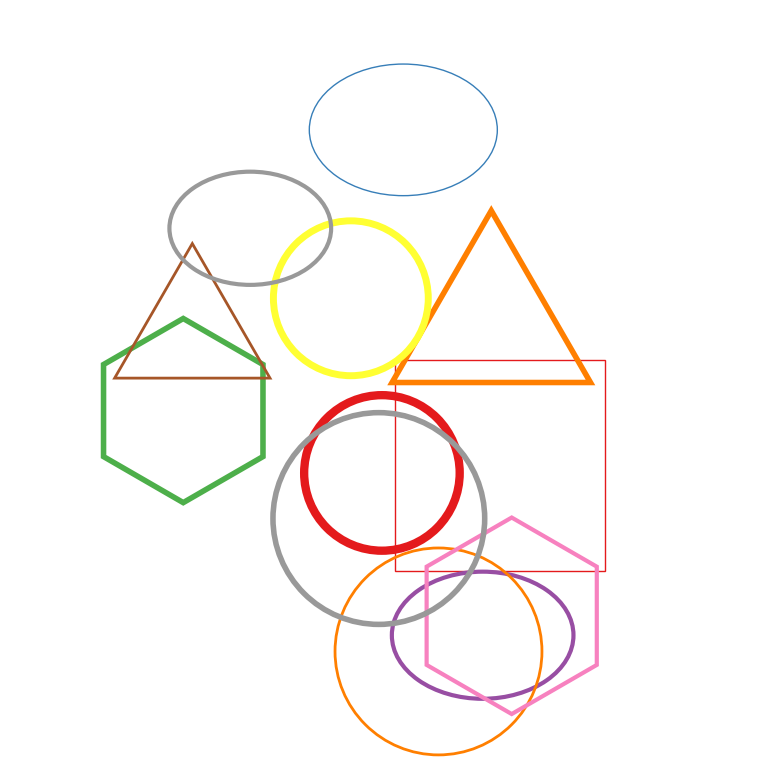[{"shape": "square", "thickness": 0.5, "radius": 0.68, "center": [0.649, 0.396]}, {"shape": "circle", "thickness": 3, "radius": 0.51, "center": [0.496, 0.386]}, {"shape": "oval", "thickness": 0.5, "radius": 0.61, "center": [0.524, 0.831]}, {"shape": "hexagon", "thickness": 2, "radius": 0.6, "center": [0.238, 0.467]}, {"shape": "oval", "thickness": 1.5, "radius": 0.59, "center": [0.627, 0.175]}, {"shape": "circle", "thickness": 1, "radius": 0.67, "center": [0.569, 0.154]}, {"shape": "triangle", "thickness": 2, "radius": 0.74, "center": [0.638, 0.578]}, {"shape": "circle", "thickness": 2.5, "radius": 0.5, "center": [0.456, 0.613]}, {"shape": "triangle", "thickness": 1, "radius": 0.58, "center": [0.25, 0.567]}, {"shape": "hexagon", "thickness": 1.5, "radius": 0.64, "center": [0.665, 0.2]}, {"shape": "oval", "thickness": 1.5, "radius": 0.53, "center": [0.325, 0.704]}, {"shape": "circle", "thickness": 2, "radius": 0.69, "center": [0.492, 0.327]}]